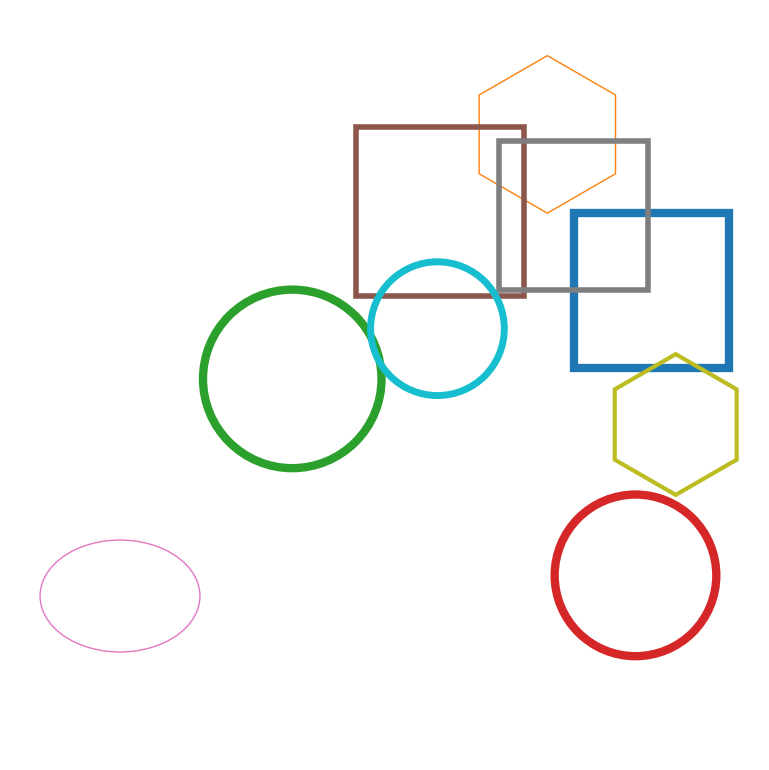[{"shape": "square", "thickness": 3, "radius": 0.5, "center": [0.846, 0.623]}, {"shape": "hexagon", "thickness": 0.5, "radius": 0.51, "center": [0.711, 0.825]}, {"shape": "circle", "thickness": 3, "radius": 0.58, "center": [0.38, 0.508]}, {"shape": "circle", "thickness": 3, "radius": 0.52, "center": [0.825, 0.253]}, {"shape": "square", "thickness": 2, "radius": 0.55, "center": [0.571, 0.725]}, {"shape": "oval", "thickness": 0.5, "radius": 0.52, "center": [0.156, 0.226]}, {"shape": "square", "thickness": 2, "radius": 0.48, "center": [0.745, 0.72]}, {"shape": "hexagon", "thickness": 1.5, "radius": 0.46, "center": [0.878, 0.449]}, {"shape": "circle", "thickness": 2.5, "radius": 0.43, "center": [0.568, 0.573]}]